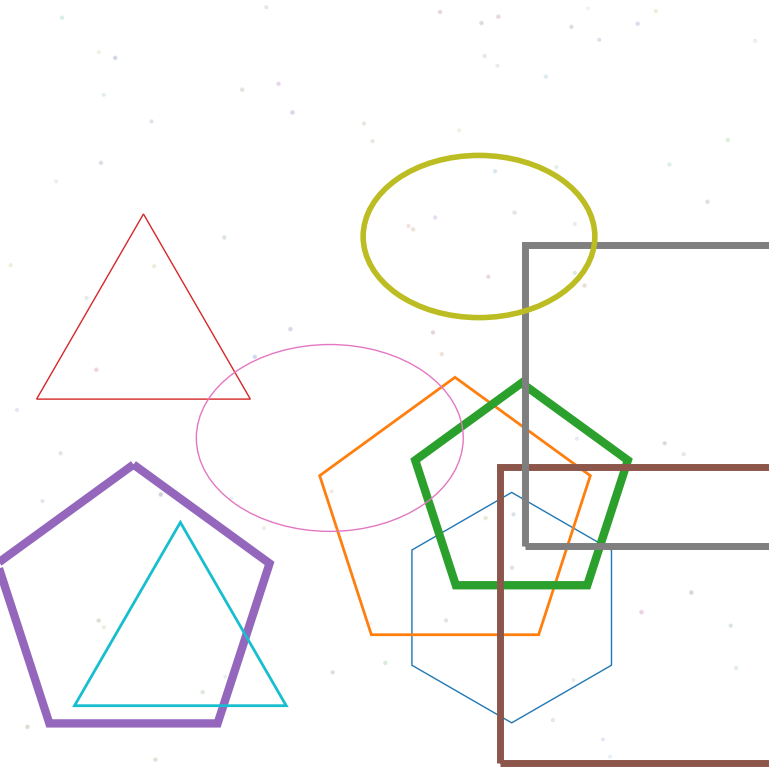[{"shape": "hexagon", "thickness": 0.5, "radius": 0.75, "center": [0.665, 0.211]}, {"shape": "pentagon", "thickness": 1, "radius": 0.92, "center": [0.591, 0.325]}, {"shape": "pentagon", "thickness": 3, "radius": 0.73, "center": [0.677, 0.357]}, {"shape": "triangle", "thickness": 0.5, "radius": 0.8, "center": [0.186, 0.562]}, {"shape": "pentagon", "thickness": 3, "radius": 0.93, "center": [0.173, 0.211]}, {"shape": "square", "thickness": 2.5, "radius": 0.96, "center": [0.841, 0.201]}, {"shape": "oval", "thickness": 0.5, "radius": 0.87, "center": [0.428, 0.431]}, {"shape": "square", "thickness": 2.5, "radius": 0.98, "center": [0.878, 0.486]}, {"shape": "oval", "thickness": 2, "radius": 0.75, "center": [0.622, 0.693]}, {"shape": "triangle", "thickness": 1, "radius": 0.79, "center": [0.234, 0.163]}]